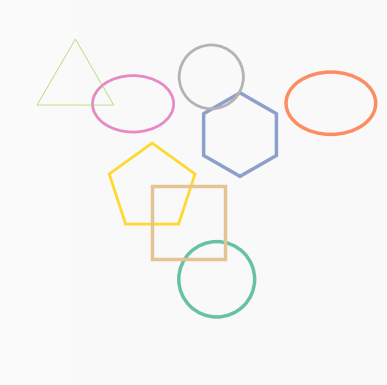[{"shape": "circle", "thickness": 2.5, "radius": 0.49, "center": [0.559, 0.275]}, {"shape": "oval", "thickness": 2.5, "radius": 0.58, "center": [0.854, 0.732]}, {"shape": "hexagon", "thickness": 2.5, "radius": 0.54, "center": [0.619, 0.65]}, {"shape": "oval", "thickness": 2, "radius": 0.52, "center": [0.343, 0.73]}, {"shape": "triangle", "thickness": 0.5, "radius": 0.57, "center": [0.195, 0.784]}, {"shape": "pentagon", "thickness": 2, "radius": 0.58, "center": [0.393, 0.512]}, {"shape": "square", "thickness": 2.5, "radius": 0.47, "center": [0.487, 0.421]}, {"shape": "circle", "thickness": 2, "radius": 0.41, "center": [0.545, 0.8]}]